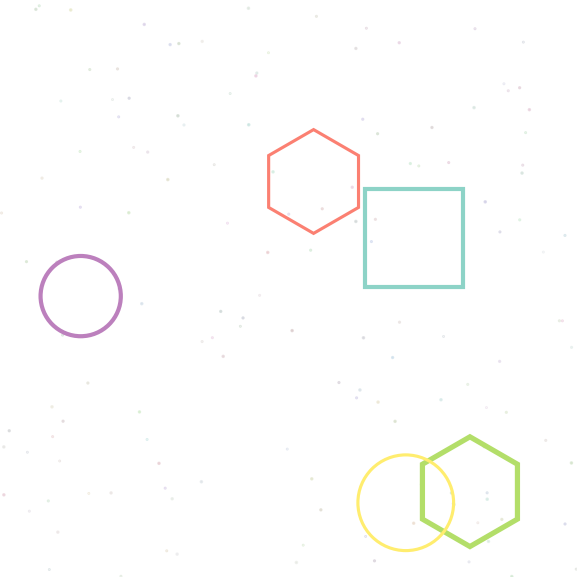[{"shape": "square", "thickness": 2, "radius": 0.42, "center": [0.717, 0.587]}, {"shape": "hexagon", "thickness": 1.5, "radius": 0.45, "center": [0.543, 0.685]}, {"shape": "hexagon", "thickness": 2.5, "radius": 0.47, "center": [0.814, 0.148]}, {"shape": "circle", "thickness": 2, "radius": 0.35, "center": [0.14, 0.486]}, {"shape": "circle", "thickness": 1.5, "radius": 0.41, "center": [0.703, 0.129]}]